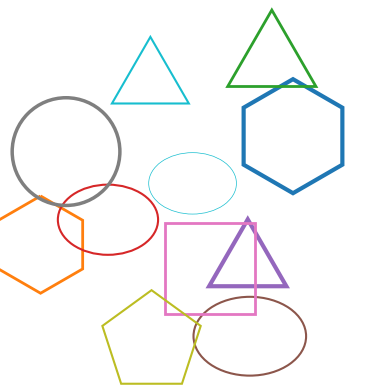[{"shape": "hexagon", "thickness": 3, "radius": 0.74, "center": [0.761, 0.646]}, {"shape": "hexagon", "thickness": 2, "radius": 0.63, "center": [0.105, 0.365]}, {"shape": "triangle", "thickness": 2, "radius": 0.66, "center": [0.706, 0.842]}, {"shape": "oval", "thickness": 1.5, "radius": 0.65, "center": [0.28, 0.429]}, {"shape": "triangle", "thickness": 3, "radius": 0.58, "center": [0.644, 0.314]}, {"shape": "oval", "thickness": 1.5, "radius": 0.73, "center": [0.649, 0.127]}, {"shape": "square", "thickness": 2, "radius": 0.59, "center": [0.545, 0.303]}, {"shape": "circle", "thickness": 2.5, "radius": 0.7, "center": [0.172, 0.606]}, {"shape": "pentagon", "thickness": 1.5, "radius": 0.67, "center": [0.394, 0.112]}, {"shape": "triangle", "thickness": 1.5, "radius": 0.58, "center": [0.391, 0.789]}, {"shape": "oval", "thickness": 0.5, "radius": 0.57, "center": [0.5, 0.524]}]